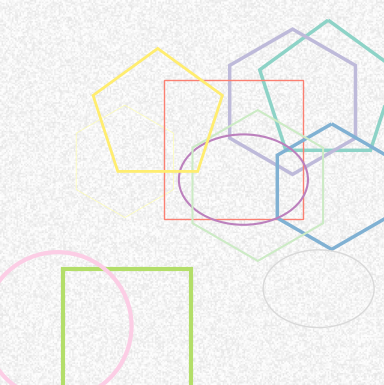[{"shape": "pentagon", "thickness": 2.5, "radius": 0.93, "center": [0.852, 0.761]}, {"shape": "hexagon", "thickness": 0.5, "radius": 0.73, "center": [0.324, 0.581]}, {"shape": "hexagon", "thickness": 2.5, "radius": 0.94, "center": [0.76, 0.736]}, {"shape": "square", "thickness": 1, "radius": 0.9, "center": [0.607, 0.611]}, {"shape": "hexagon", "thickness": 2.5, "radius": 0.82, "center": [0.861, 0.515]}, {"shape": "square", "thickness": 3, "radius": 0.83, "center": [0.33, 0.134]}, {"shape": "circle", "thickness": 3, "radius": 0.96, "center": [0.15, 0.154]}, {"shape": "oval", "thickness": 1, "radius": 0.72, "center": [0.828, 0.25]}, {"shape": "oval", "thickness": 1.5, "radius": 0.84, "center": [0.632, 0.534]}, {"shape": "hexagon", "thickness": 1.5, "radius": 0.98, "center": [0.67, 0.518]}, {"shape": "pentagon", "thickness": 2, "radius": 0.88, "center": [0.41, 0.698]}]